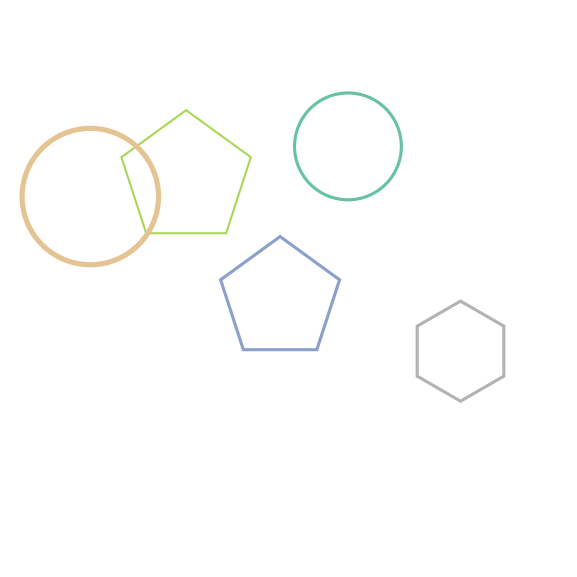[{"shape": "circle", "thickness": 1.5, "radius": 0.46, "center": [0.603, 0.746]}, {"shape": "pentagon", "thickness": 1.5, "radius": 0.54, "center": [0.485, 0.481]}, {"shape": "pentagon", "thickness": 1, "radius": 0.59, "center": [0.322, 0.691]}, {"shape": "circle", "thickness": 2.5, "radius": 0.59, "center": [0.156, 0.659]}, {"shape": "hexagon", "thickness": 1.5, "radius": 0.43, "center": [0.797, 0.391]}]